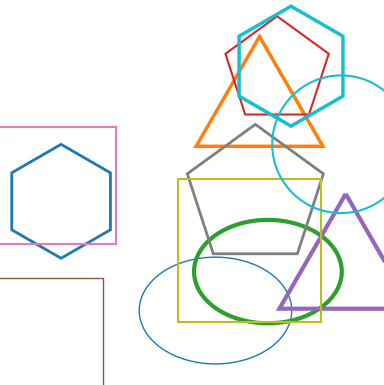[{"shape": "hexagon", "thickness": 2, "radius": 0.74, "center": [0.159, 0.477]}, {"shape": "oval", "thickness": 1, "radius": 0.99, "center": [0.56, 0.193]}, {"shape": "triangle", "thickness": 2.5, "radius": 0.95, "center": [0.674, 0.715]}, {"shape": "oval", "thickness": 3, "radius": 0.96, "center": [0.696, 0.295]}, {"shape": "pentagon", "thickness": 1.5, "radius": 0.71, "center": [0.72, 0.817]}, {"shape": "triangle", "thickness": 3, "radius": 0.99, "center": [0.898, 0.298]}, {"shape": "square", "thickness": 1, "radius": 0.74, "center": [0.12, 0.13]}, {"shape": "square", "thickness": 1.5, "radius": 0.76, "center": [0.149, 0.519]}, {"shape": "pentagon", "thickness": 2, "radius": 0.93, "center": [0.663, 0.491]}, {"shape": "square", "thickness": 1.5, "radius": 0.93, "center": [0.649, 0.35]}, {"shape": "circle", "thickness": 1.5, "radius": 0.89, "center": [0.886, 0.625]}, {"shape": "hexagon", "thickness": 2.5, "radius": 0.78, "center": [0.756, 0.828]}]